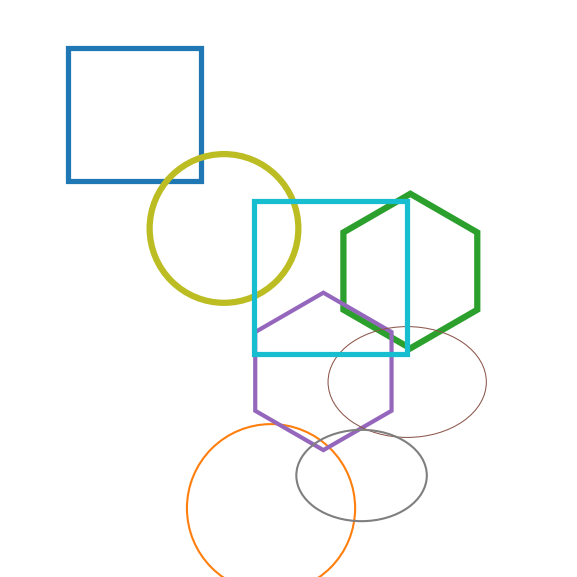[{"shape": "square", "thickness": 2.5, "radius": 0.58, "center": [0.233, 0.801]}, {"shape": "circle", "thickness": 1, "radius": 0.73, "center": [0.469, 0.119]}, {"shape": "hexagon", "thickness": 3, "radius": 0.67, "center": [0.711, 0.53]}, {"shape": "hexagon", "thickness": 2, "radius": 0.68, "center": [0.56, 0.356]}, {"shape": "oval", "thickness": 0.5, "radius": 0.69, "center": [0.705, 0.338]}, {"shape": "oval", "thickness": 1, "radius": 0.56, "center": [0.626, 0.176]}, {"shape": "circle", "thickness": 3, "radius": 0.64, "center": [0.388, 0.604]}, {"shape": "square", "thickness": 2.5, "radius": 0.66, "center": [0.572, 0.519]}]